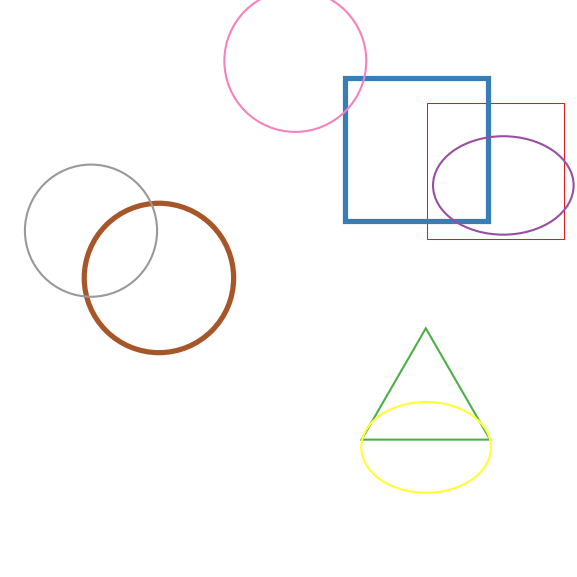[{"shape": "square", "thickness": 0.5, "radius": 0.59, "center": [0.858, 0.702]}, {"shape": "square", "thickness": 2.5, "radius": 0.62, "center": [0.721, 0.741]}, {"shape": "triangle", "thickness": 1, "radius": 0.64, "center": [0.737, 0.302]}, {"shape": "oval", "thickness": 1, "radius": 0.61, "center": [0.872, 0.678]}, {"shape": "oval", "thickness": 1, "radius": 0.56, "center": [0.738, 0.224]}, {"shape": "circle", "thickness": 2.5, "radius": 0.65, "center": [0.275, 0.518]}, {"shape": "circle", "thickness": 1, "radius": 0.61, "center": [0.511, 0.894]}, {"shape": "circle", "thickness": 1, "radius": 0.57, "center": [0.158, 0.6]}]